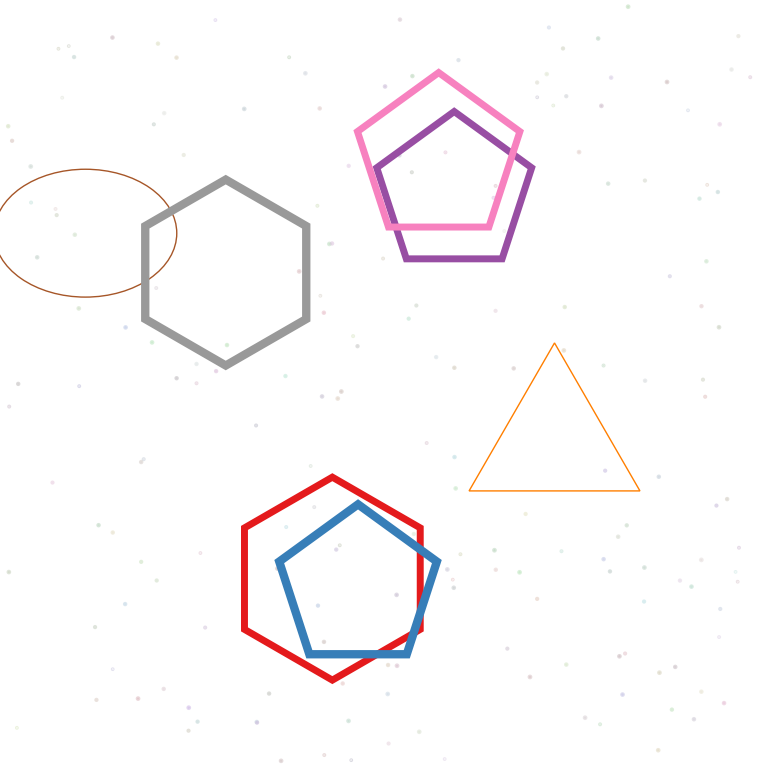[{"shape": "hexagon", "thickness": 2.5, "radius": 0.66, "center": [0.432, 0.249]}, {"shape": "pentagon", "thickness": 3, "radius": 0.54, "center": [0.465, 0.237]}, {"shape": "pentagon", "thickness": 2.5, "radius": 0.53, "center": [0.59, 0.749]}, {"shape": "triangle", "thickness": 0.5, "radius": 0.64, "center": [0.72, 0.427]}, {"shape": "oval", "thickness": 0.5, "radius": 0.59, "center": [0.111, 0.697]}, {"shape": "pentagon", "thickness": 2.5, "radius": 0.55, "center": [0.57, 0.795]}, {"shape": "hexagon", "thickness": 3, "radius": 0.6, "center": [0.293, 0.646]}]